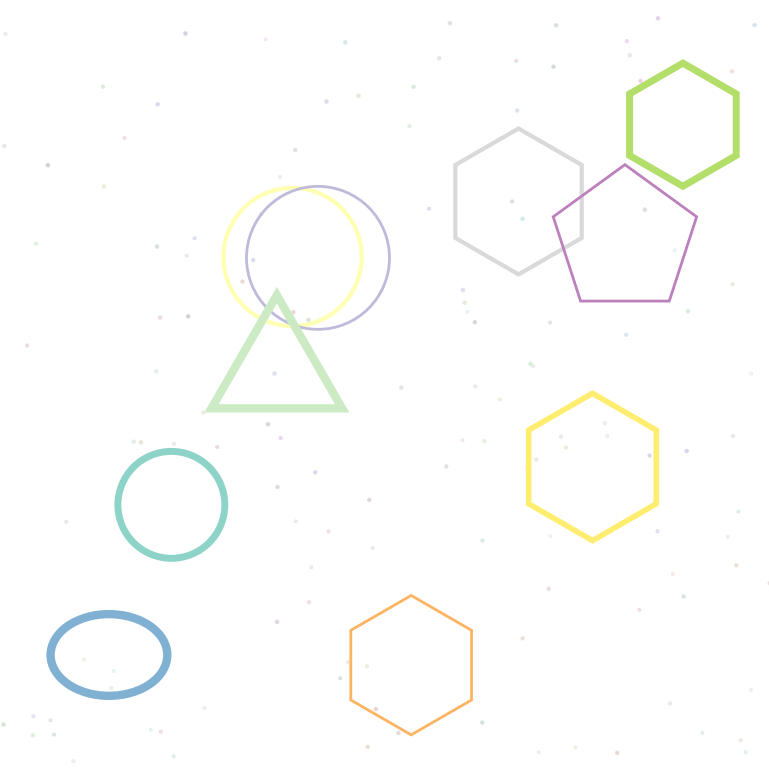[{"shape": "circle", "thickness": 2.5, "radius": 0.35, "center": [0.223, 0.344]}, {"shape": "circle", "thickness": 1.5, "radius": 0.45, "center": [0.38, 0.666]}, {"shape": "circle", "thickness": 1, "radius": 0.46, "center": [0.413, 0.665]}, {"shape": "oval", "thickness": 3, "radius": 0.38, "center": [0.141, 0.149]}, {"shape": "hexagon", "thickness": 1, "radius": 0.45, "center": [0.534, 0.136]}, {"shape": "hexagon", "thickness": 2.5, "radius": 0.4, "center": [0.887, 0.838]}, {"shape": "hexagon", "thickness": 1.5, "radius": 0.47, "center": [0.673, 0.738]}, {"shape": "pentagon", "thickness": 1, "radius": 0.49, "center": [0.812, 0.688]}, {"shape": "triangle", "thickness": 3, "radius": 0.49, "center": [0.359, 0.519]}, {"shape": "hexagon", "thickness": 2, "radius": 0.48, "center": [0.769, 0.394]}]